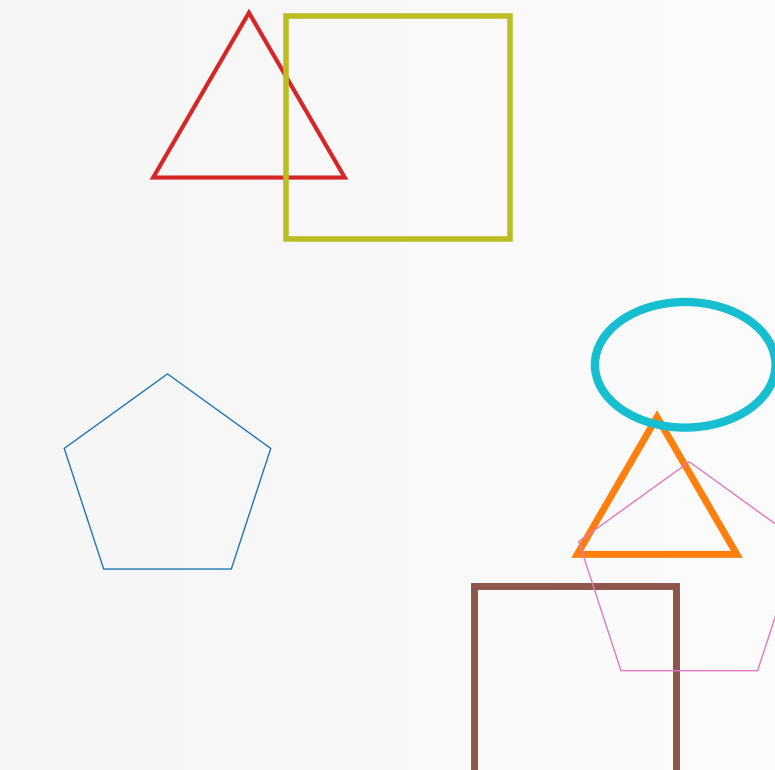[{"shape": "pentagon", "thickness": 0.5, "radius": 0.7, "center": [0.216, 0.374]}, {"shape": "triangle", "thickness": 2.5, "radius": 0.59, "center": [0.848, 0.339]}, {"shape": "triangle", "thickness": 1.5, "radius": 0.71, "center": [0.321, 0.841]}, {"shape": "square", "thickness": 2.5, "radius": 0.65, "center": [0.742, 0.109]}, {"shape": "pentagon", "thickness": 0.5, "radius": 0.75, "center": [0.889, 0.25]}, {"shape": "square", "thickness": 2, "radius": 0.72, "center": [0.514, 0.834]}, {"shape": "oval", "thickness": 3, "radius": 0.58, "center": [0.884, 0.526]}]